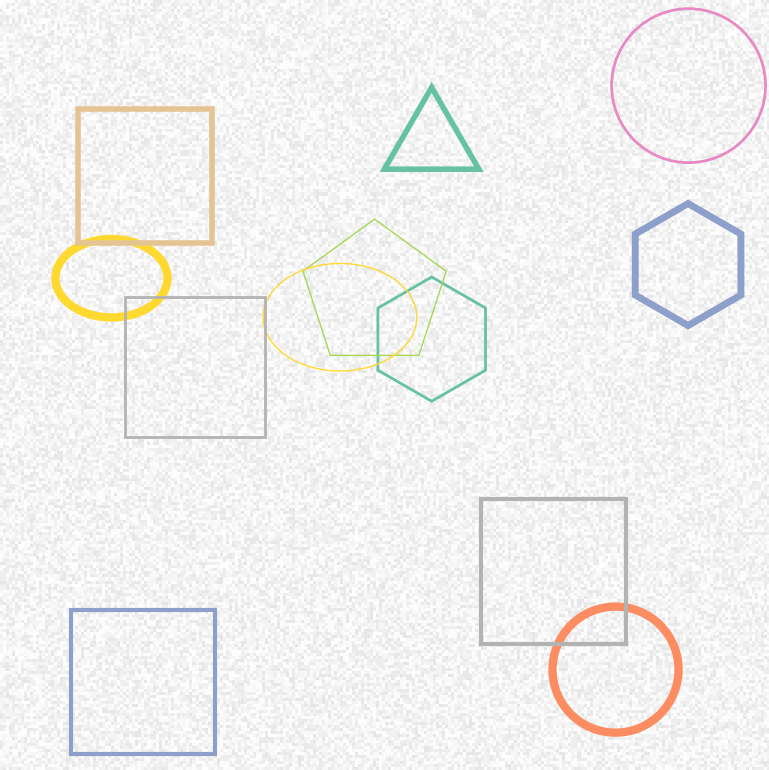[{"shape": "hexagon", "thickness": 1, "radius": 0.4, "center": [0.561, 0.56]}, {"shape": "triangle", "thickness": 2, "radius": 0.35, "center": [0.561, 0.816]}, {"shape": "circle", "thickness": 3, "radius": 0.41, "center": [0.799, 0.13]}, {"shape": "square", "thickness": 1.5, "radius": 0.47, "center": [0.185, 0.114]}, {"shape": "hexagon", "thickness": 2.5, "radius": 0.4, "center": [0.894, 0.656]}, {"shape": "circle", "thickness": 1, "radius": 0.5, "center": [0.894, 0.889]}, {"shape": "pentagon", "thickness": 0.5, "radius": 0.49, "center": [0.486, 0.618]}, {"shape": "oval", "thickness": 0.5, "radius": 0.5, "center": [0.442, 0.588]}, {"shape": "oval", "thickness": 3, "radius": 0.36, "center": [0.145, 0.639]}, {"shape": "square", "thickness": 2, "radius": 0.44, "center": [0.189, 0.772]}, {"shape": "square", "thickness": 1, "radius": 0.45, "center": [0.253, 0.524]}, {"shape": "square", "thickness": 1.5, "radius": 0.47, "center": [0.719, 0.258]}]